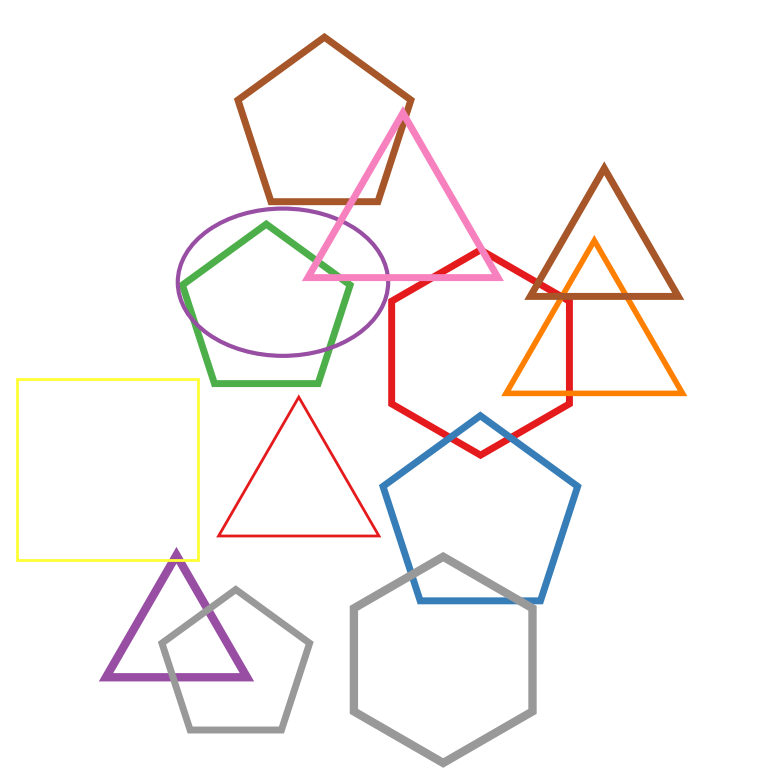[{"shape": "triangle", "thickness": 1, "radius": 0.6, "center": [0.388, 0.364]}, {"shape": "hexagon", "thickness": 2.5, "radius": 0.67, "center": [0.624, 0.542]}, {"shape": "pentagon", "thickness": 2.5, "radius": 0.66, "center": [0.624, 0.327]}, {"shape": "pentagon", "thickness": 2.5, "radius": 0.57, "center": [0.346, 0.594]}, {"shape": "triangle", "thickness": 3, "radius": 0.53, "center": [0.229, 0.173]}, {"shape": "oval", "thickness": 1.5, "radius": 0.68, "center": [0.367, 0.633]}, {"shape": "triangle", "thickness": 2, "radius": 0.66, "center": [0.772, 0.555]}, {"shape": "square", "thickness": 1, "radius": 0.59, "center": [0.14, 0.39]}, {"shape": "pentagon", "thickness": 2.5, "radius": 0.59, "center": [0.421, 0.834]}, {"shape": "triangle", "thickness": 2.5, "radius": 0.55, "center": [0.785, 0.671]}, {"shape": "triangle", "thickness": 2.5, "radius": 0.71, "center": [0.523, 0.711]}, {"shape": "pentagon", "thickness": 2.5, "radius": 0.5, "center": [0.306, 0.134]}, {"shape": "hexagon", "thickness": 3, "radius": 0.67, "center": [0.576, 0.143]}]